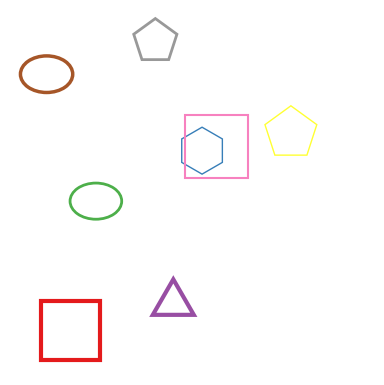[{"shape": "square", "thickness": 3, "radius": 0.38, "center": [0.183, 0.142]}, {"shape": "hexagon", "thickness": 1, "radius": 0.3, "center": [0.525, 0.609]}, {"shape": "oval", "thickness": 2, "radius": 0.34, "center": [0.249, 0.478]}, {"shape": "triangle", "thickness": 3, "radius": 0.31, "center": [0.45, 0.213]}, {"shape": "pentagon", "thickness": 1, "radius": 0.35, "center": [0.756, 0.654]}, {"shape": "oval", "thickness": 2.5, "radius": 0.34, "center": [0.121, 0.807]}, {"shape": "square", "thickness": 1.5, "radius": 0.41, "center": [0.563, 0.621]}, {"shape": "pentagon", "thickness": 2, "radius": 0.29, "center": [0.403, 0.893]}]